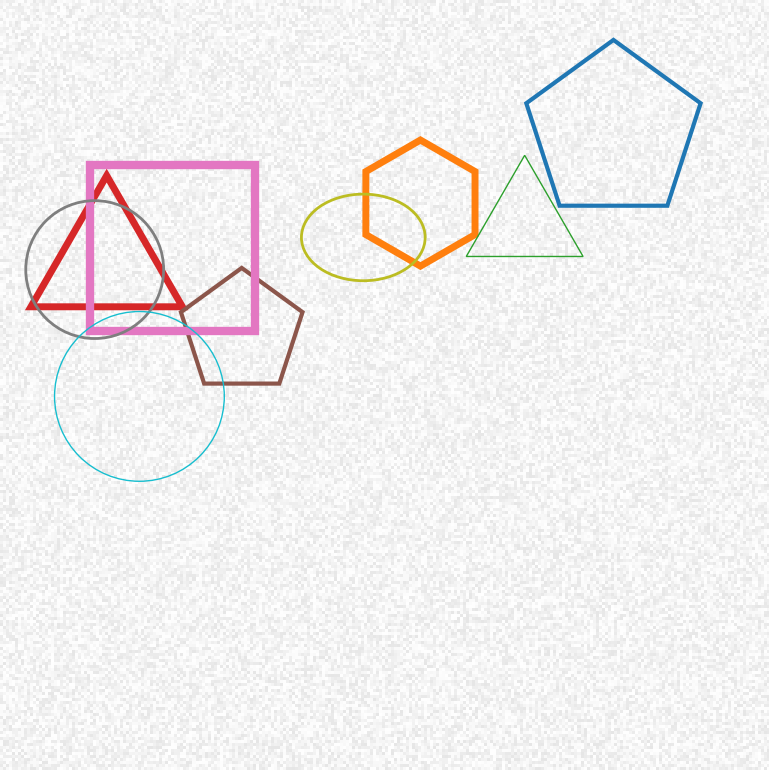[{"shape": "pentagon", "thickness": 1.5, "radius": 0.6, "center": [0.797, 0.829]}, {"shape": "hexagon", "thickness": 2.5, "radius": 0.41, "center": [0.546, 0.736]}, {"shape": "triangle", "thickness": 0.5, "radius": 0.44, "center": [0.681, 0.711]}, {"shape": "triangle", "thickness": 2.5, "radius": 0.57, "center": [0.139, 0.658]}, {"shape": "pentagon", "thickness": 1.5, "radius": 0.42, "center": [0.314, 0.569]}, {"shape": "square", "thickness": 3, "radius": 0.54, "center": [0.224, 0.678]}, {"shape": "circle", "thickness": 1, "radius": 0.45, "center": [0.123, 0.65]}, {"shape": "oval", "thickness": 1, "radius": 0.4, "center": [0.472, 0.692]}, {"shape": "circle", "thickness": 0.5, "radius": 0.55, "center": [0.181, 0.485]}]